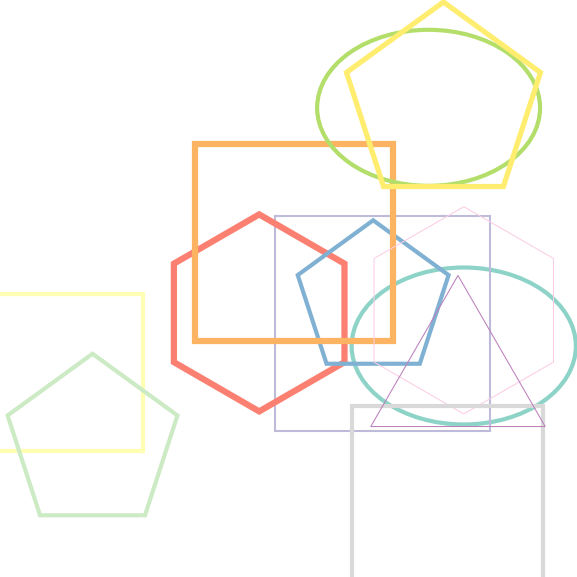[{"shape": "oval", "thickness": 2, "radius": 0.97, "center": [0.803, 0.4]}, {"shape": "square", "thickness": 2, "radius": 0.68, "center": [0.111, 0.354]}, {"shape": "square", "thickness": 1, "radius": 0.93, "center": [0.662, 0.44]}, {"shape": "hexagon", "thickness": 3, "radius": 0.85, "center": [0.449, 0.457]}, {"shape": "pentagon", "thickness": 2, "radius": 0.69, "center": [0.646, 0.48]}, {"shape": "square", "thickness": 3, "radius": 0.85, "center": [0.509, 0.58]}, {"shape": "oval", "thickness": 2, "radius": 0.97, "center": [0.742, 0.812]}, {"shape": "hexagon", "thickness": 0.5, "radius": 0.9, "center": [0.803, 0.462]}, {"shape": "square", "thickness": 2, "radius": 0.83, "center": [0.775, 0.131]}, {"shape": "triangle", "thickness": 0.5, "radius": 0.87, "center": [0.793, 0.348]}, {"shape": "pentagon", "thickness": 2, "radius": 0.77, "center": [0.16, 0.232]}, {"shape": "pentagon", "thickness": 2.5, "radius": 0.88, "center": [0.768, 0.819]}]